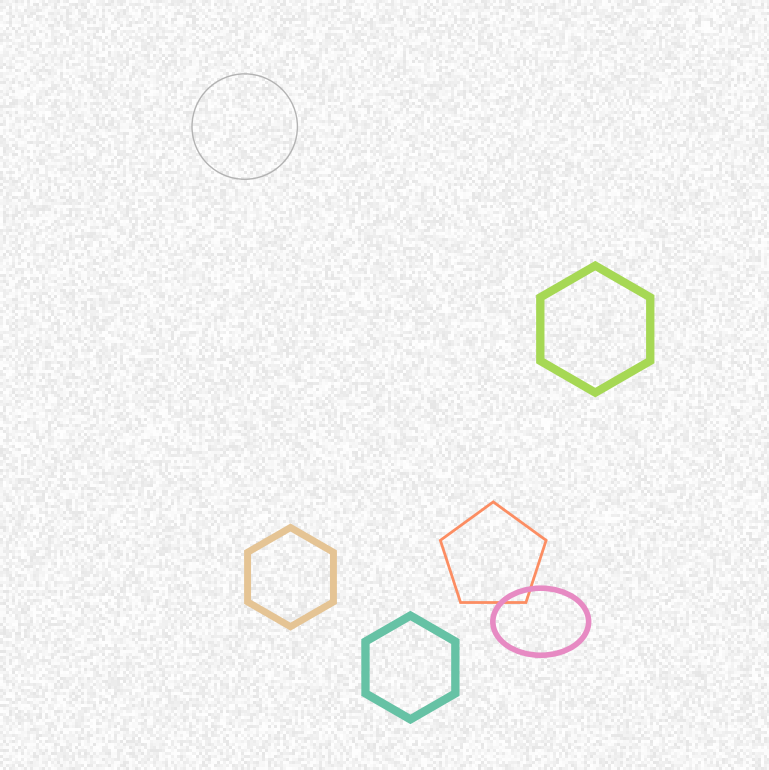[{"shape": "hexagon", "thickness": 3, "radius": 0.34, "center": [0.533, 0.133]}, {"shape": "pentagon", "thickness": 1, "radius": 0.36, "center": [0.641, 0.276]}, {"shape": "oval", "thickness": 2, "radius": 0.31, "center": [0.702, 0.193]}, {"shape": "hexagon", "thickness": 3, "radius": 0.41, "center": [0.773, 0.573]}, {"shape": "hexagon", "thickness": 2.5, "radius": 0.32, "center": [0.377, 0.251]}, {"shape": "circle", "thickness": 0.5, "radius": 0.34, "center": [0.318, 0.836]}]